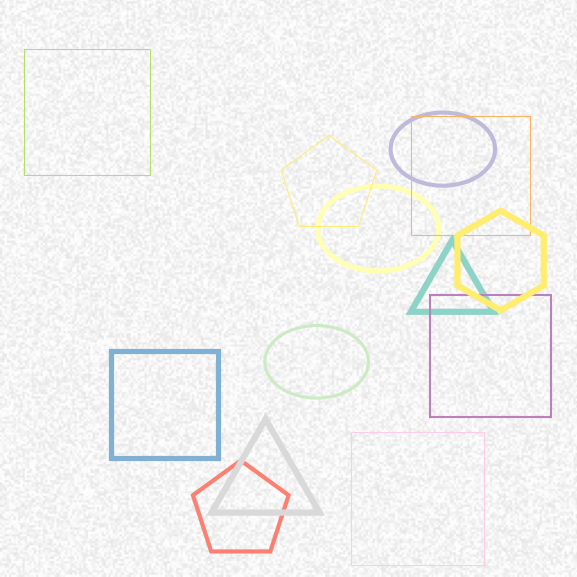[{"shape": "triangle", "thickness": 3, "radius": 0.41, "center": [0.783, 0.501]}, {"shape": "oval", "thickness": 2.5, "radius": 0.52, "center": [0.655, 0.603]}, {"shape": "oval", "thickness": 2, "radius": 0.45, "center": [0.767, 0.741]}, {"shape": "pentagon", "thickness": 2, "radius": 0.44, "center": [0.417, 0.115]}, {"shape": "square", "thickness": 2.5, "radius": 0.46, "center": [0.285, 0.299]}, {"shape": "square", "thickness": 0.5, "radius": 0.52, "center": [0.814, 0.695]}, {"shape": "square", "thickness": 0.5, "radius": 0.55, "center": [0.15, 0.805]}, {"shape": "square", "thickness": 0.5, "radius": 0.58, "center": [0.723, 0.136]}, {"shape": "triangle", "thickness": 3, "radius": 0.54, "center": [0.46, 0.165]}, {"shape": "square", "thickness": 1, "radius": 0.52, "center": [0.85, 0.383]}, {"shape": "oval", "thickness": 1.5, "radius": 0.45, "center": [0.548, 0.373]}, {"shape": "hexagon", "thickness": 3, "radius": 0.43, "center": [0.867, 0.548]}, {"shape": "pentagon", "thickness": 0.5, "radius": 0.44, "center": [0.57, 0.678]}]